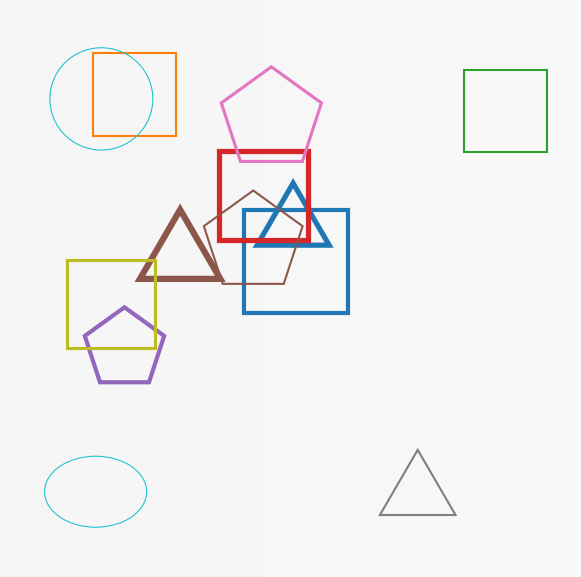[{"shape": "square", "thickness": 2, "radius": 0.45, "center": [0.51, 0.546]}, {"shape": "triangle", "thickness": 2.5, "radius": 0.36, "center": [0.504, 0.61]}, {"shape": "square", "thickness": 1, "radius": 0.36, "center": [0.231, 0.836]}, {"shape": "square", "thickness": 1, "radius": 0.36, "center": [0.87, 0.807]}, {"shape": "square", "thickness": 2.5, "radius": 0.39, "center": [0.453, 0.661]}, {"shape": "pentagon", "thickness": 2, "radius": 0.36, "center": [0.214, 0.395]}, {"shape": "pentagon", "thickness": 1, "radius": 0.45, "center": [0.436, 0.58]}, {"shape": "triangle", "thickness": 3, "radius": 0.4, "center": [0.31, 0.556]}, {"shape": "pentagon", "thickness": 1.5, "radius": 0.45, "center": [0.467, 0.793]}, {"shape": "triangle", "thickness": 1, "radius": 0.38, "center": [0.719, 0.145]}, {"shape": "square", "thickness": 1.5, "radius": 0.38, "center": [0.191, 0.473]}, {"shape": "oval", "thickness": 0.5, "radius": 0.44, "center": [0.165, 0.148]}, {"shape": "circle", "thickness": 0.5, "radius": 0.44, "center": [0.174, 0.828]}]